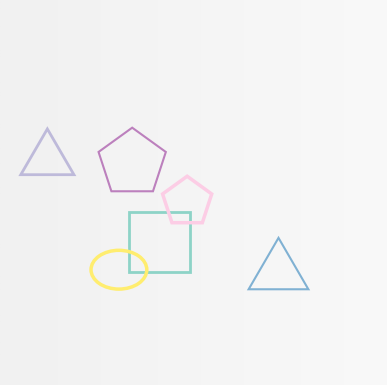[{"shape": "square", "thickness": 2, "radius": 0.39, "center": [0.412, 0.371]}, {"shape": "triangle", "thickness": 2, "radius": 0.4, "center": [0.122, 0.586]}, {"shape": "triangle", "thickness": 1.5, "radius": 0.44, "center": [0.719, 0.293]}, {"shape": "pentagon", "thickness": 2.5, "radius": 0.33, "center": [0.483, 0.475]}, {"shape": "pentagon", "thickness": 1.5, "radius": 0.46, "center": [0.341, 0.577]}, {"shape": "oval", "thickness": 2.5, "radius": 0.36, "center": [0.307, 0.299]}]